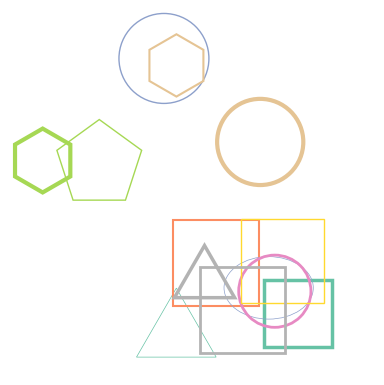[{"shape": "triangle", "thickness": 0.5, "radius": 0.6, "center": [0.458, 0.132]}, {"shape": "square", "thickness": 2.5, "radius": 0.44, "center": [0.774, 0.186]}, {"shape": "square", "thickness": 1.5, "radius": 0.56, "center": [0.561, 0.318]}, {"shape": "oval", "thickness": 0.5, "radius": 0.58, "center": [0.698, 0.252]}, {"shape": "circle", "thickness": 1, "radius": 0.58, "center": [0.426, 0.848]}, {"shape": "circle", "thickness": 2, "radius": 0.47, "center": [0.714, 0.244]}, {"shape": "hexagon", "thickness": 3, "radius": 0.41, "center": [0.111, 0.583]}, {"shape": "pentagon", "thickness": 1, "radius": 0.58, "center": [0.258, 0.574]}, {"shape": "square", "thickness": 1, "radius": 0.54, "center": [0.734, 0.322]}, {"shape": "circle", "thickness": 3, "radius": 0.56, "center": [0.676, 0.631]}, {"shape": "hexagon", "thickness": 1.5, "radius": 0.4, "center": [0.458, 0.83]}, {"shape": "square", "thickness": 2, "radius": 0.55, "center": [0.629, 0.195]}, {"shape": "triangle", "thickness": 2.5, "radius": 0.45, "center": [0.531, 0.272]}]